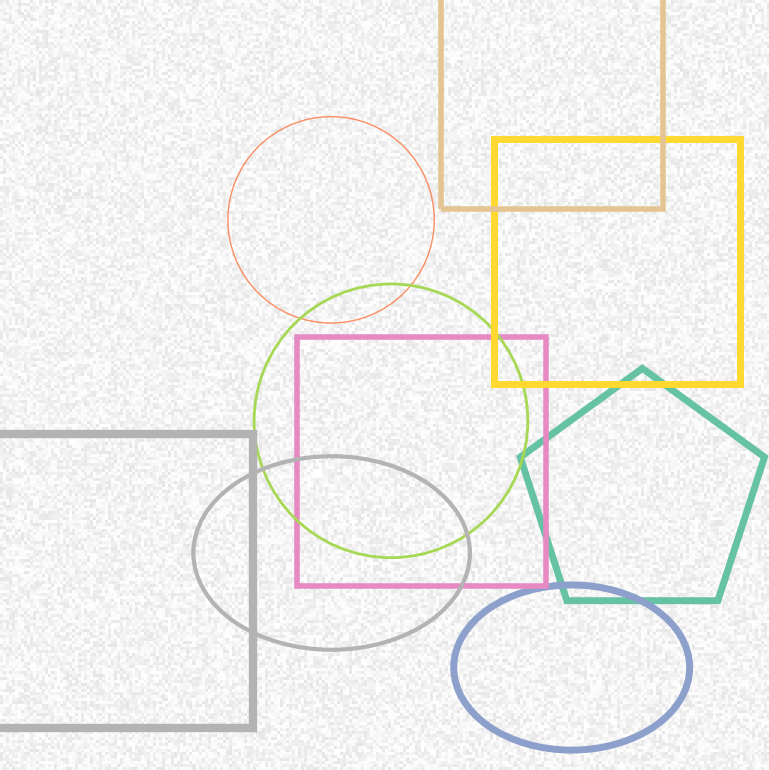[{"shape": "pentagon", "thickness": 2.5, "radius": 0.83, "center": [0.834, 0.355]}, {"shape": "circle", "thickness": 0.5, "radius": 0.67, "center": [0.43, 0.714]}, {"shape": "oval", "thickness": 2.5, "radius": 0.77, "center": [0.742, 0.133]}, {"shape": "square", "thickness": 2, "radius": 0.81, "center": [0.548, 0.4]}, {"shape": "circle", "thickness": 1, "radius": 0.89, "center": [0.508, 0.453]}, {"shape": "square", "thickness": 2.5, "radius": 0.8, "center": [0.801, 0.66]}, {"shape": "square", "thickness": 2, "radius": 0.72, "center": [0.717, 0.872]}, {"shape": "square", "thickness": 3, "radius": 0.95, "center": [0.137, 0.246]}, {"shape": "oval", "thickness": 1.5, "radius": 0.9, "center": [0.431, 0.282]}]